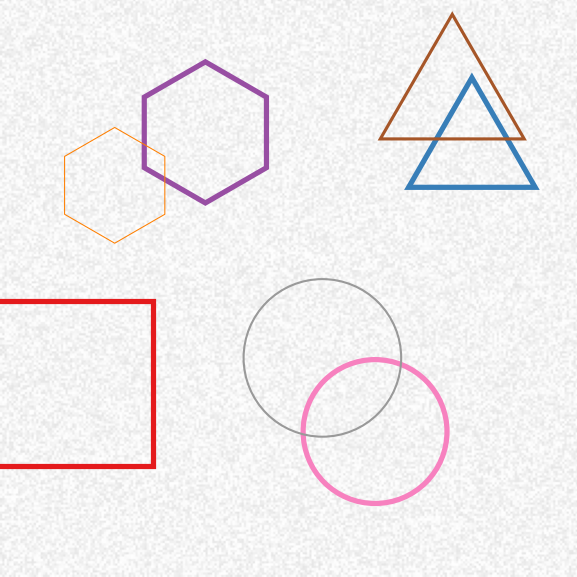[{"shape": "square", "thickness": 2.5, "radius": 0.71, "center": [0.123, 0.335]}, {"shape": "triangle", "thickness": 2.5, "radius": 0.63, "center": [0.817, 0.738]}, {"shape": "hexagon", "thickness": 2.5, "radius": 0.61, "center": [0.356, 0.77]}, {"shape": "hexagon", "thickness": 0.5, "radius": 0.5, "center": [0.199, 0.678]}, {"shape": "triangle", "thickness": 1.5, "radius": 0.72, "center": [0.783, 0.83]}, {"shape": "circle", "thickness": 2.5, "radius": 0.62, "center": [0.649, 0.252]}, {"shape": "circle", "thickness": 1, "radius": 0.68, "center": [0.558, 0.379]}]